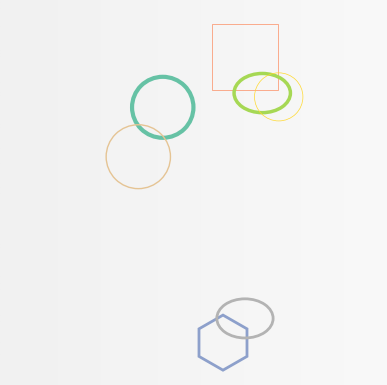[{"shape": "circle", "thickness": 3, "radius": 0.4, "center": [0.42, 0.721]}, {"shape": "square", "thickness": 0.5, "radius": 0.43, "center": [0.631, 0.852]}, {"shape": "hexagon", "thickness": 2, "radius": 0.36, "center": [0.575, 0.11]}, {"shape": "oval", "thickness": 2.5, "radius": 0.36, "center": [0.677, 0.758]}, {"shape": "circle", "thickness": 0.5, "radius": 0.31, "center": [0.719, 0.748]}, {"shape": "circle", "thickness": 1, "radius": 0.41, "center": [0.357, 0.593]}, {"shape": "oval", "thickness": 2, "radius": 0.36, "center": [0.632, 0.173]}]